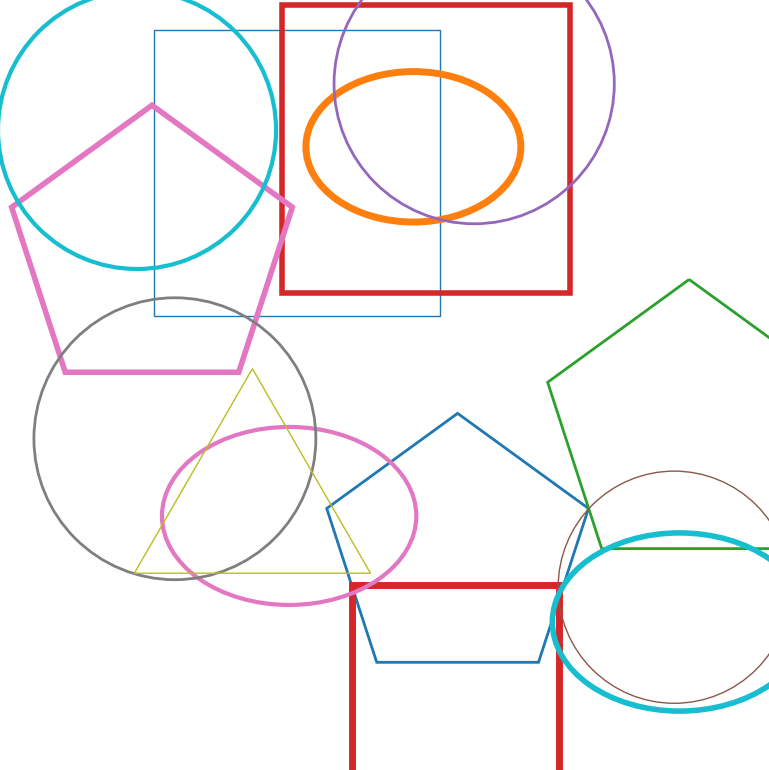[{"shape": "square", "thickness": 0.5, "radius": 0.93, "center": [0.386, 0.775]}, {"shape": "pentagon", "thickness": 1, "radius": 0.89, "center": [0.594, 0.284]}, {"shape": "oval", "thickness": 2.5, "radius": 0.7, "center": [0.537, 0.809]}, {"shape": "pentagon", "thickness": 1, "radius": 0.97, "center": [0.895, 0.444]}, {"shape": "square", "thickness": 2.5, "radius": 0.67, "center": [0.591, 0.107]}, {"shape": "square", "thickness": 2, "radius": 0.94, "center": [0.553, 0.806]}, {"shape": "circle", "thickness": 1, "radius": 0.91, "center": [0.616, 0.891]}, {"shape": "circle", "thickness": 0.5, "radius": 0.75, "center": [0.876, 0.237]}, {"shape": "pentagon", "thickness": 2, "radius": 0.96, "center": [0.197, 0.672]}, {"shape": "oval", "thickness": 1.5, "radius": 0.83, "center": [0.376, 0.33]}, {"shape": "circle", "thickness": 1, "radius": 0.92, "center": [0.227, 0.43]}, {"shape": "triangle", "thickness": 0.5, "radius": 0.89, "center": [0.328, 0.344]}, {"shape": "oval", "thickness": 2, "radius": 0.83, "center": [0.883, 0.192]}, {"shape": "circle", "thickness": 1.5, "radius": 0.9, "center": [0.178, 0.831]}]